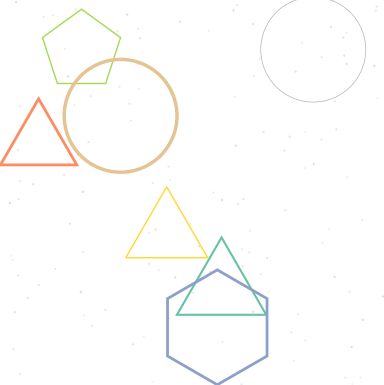[{"shape": "triangle", "thickness": 1.5, "radius": 0.67, "center": [0.576, 0.249]}, {"shape": "triangle", "thickness": 2, "radius": 0.57, "center": [0.1, 0.629]}, {"shape": "hexagon", "thickness": 2, "radius": 0.75, "center": [0.564, 0.15]}, {"shape": "pentagon", "thickness": 1, "radius": 0.53, "center": [0.212, 0.869]}, {"shape": "triangle", "thickness": 1, "radius": 0.61, "center": [0.433, 0.392]}, {"shape": "circle", "thickness": 2.5, "radius": 0.73, "center": [0.313, 0.699]}, {"shape": "circle", "thickness": 0.5, "radius": 0.68, "center": [0.814, 0.871]}]